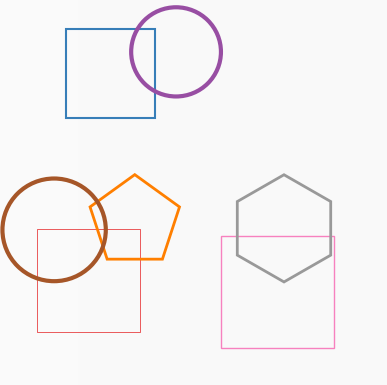[{"shape": "square", "thickness": 0.5, "radius": 0.67, "center": [0.229, 0.272]}, {"shape": "square", "thickness": 1.5, "radius": 0.58, "center": [0.286, 0.809]}, {"shape": "circle", "thickness": 3, "radius": 0.58, "center": [0.454, 0.865]}, {"shape": "pentagon", "thickness": 2, "radius": 0.61, "center": [0.348, 0.425]}, {"shape": "circle", "thickness": 3, "radius": 0.67, "center": [0.14, 0.403]}, {"shape": "square", "thickness": 1, "radius": 0.73, "center": [0.717, 0.241]}, {"shape": "hexagon", "thickness": 2, "radius": 0.7, "center": [0.733, 0.407]}]